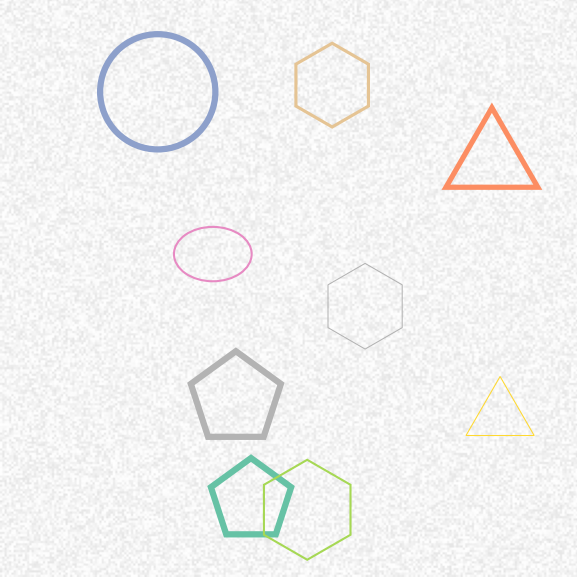[{"shape": "pentagon", "thickness": 3, "radius": 0.37, "center": [0.435, 0.133]}, {"shape": "triangle", "thickness": 2.5, "radius": 0.46, "center": [0.852, 0.721]}, {"shape": "circle", "thickness": 3, "radius": 0.5, "center": [0.273, 0.84]}, {"shape": "oval", "thickness": 1, "radius": 0.34, "center": [0.369, 0.559]}, {"shape": "hexagon", "thickness": 1, "radius": 0.43, "center": [0.532, 0.116]}, {"shape": "triangle", "thickness": 0.5, "radius": 0.34, "center": [0.866, 0.279]}, {"shape": "hexagon", "thickness": 1.5, "radius": 0.36, "center": [0.575, 0.852]}, {"shape": "hexagon", "thickness": 0.5, "radius": 0.37, "center": [0.632, 0.469]}, {"shape": "pentagon", "thickness": 3, "radius": 0.41, "center": [0.408, 0.309]}]